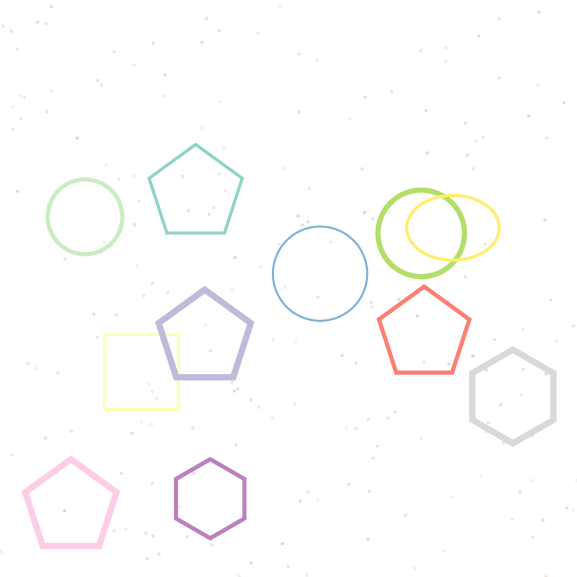[{"shape": "pentagon", "thickness": 1.5, "radius": 0.42, "center": [0.339, 0.664]}, {"shape": "square", "thickness": 1.5, "radius": 0.32, "center": [0.244, 0.355]}, {"shape": "pentagon", "thickness": 3, "radius": 0.42, "center": [0.355, 0.414]}, {"shape": "pentagon", "thickness": 2, "radius": 0.41, "center": [0.734, 0.421]}, {"shape": "circle", "thickness": 1, "radius": 0.41, "center": [0.554, 0.525]}, {"shape": "circle", "thickness": 2.5, "radius": 0.37, "center": [0.729, 0.595]}, {"shape": "pentagon", "thickness": 3, "radius": 0.42, "center": [0.123, 0.121]}, {"shape": "hexagon", "thickness": 3, "radius": 0.41, "center": [0.888, 0.313]}, {"shape": "hexagon", "thickness": 2, "radius": 0.34, "center": [0.364, 0.136]}, {"shape": "circle", "thickness": 2, "radius": 0.32, "center": [0.147, 0.624]}, {"shape": "oval", "thickness": 1.5, "radius": 0.4, "center": [0.784, 0.605]}]